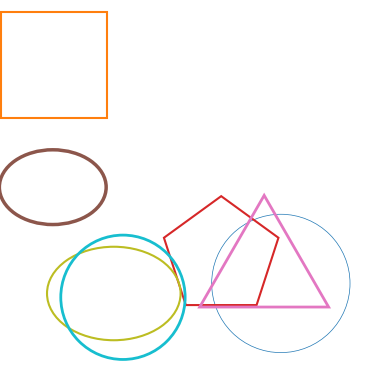[{"shape": "circle", "thickness": 0.5, "radius": 0.9, "center": [0.729, 0.264]}, {"shape": "square", "thickness": 1.5, "radius": 0.69, "center": [0.14, 0.83]}, {"shape": "pentagon", "thickness": 1.5, "radius": 0.78, "center": [0.575, 0.334]}, {"shape": "oval", "thickness": 2.5, "radius": 0.69, "center": [0.137, 0.514]}, {"shape": "triangle", "thickness": 2, "radius": 0.97, "center": [0.686, 0.299]}, {"shape": "oval", "thickness": 1.5, "radius": 0.87, "center": [0.296, 0.238]}, {"shape": "circle", "thickness": 2, "radius": 0.81, "center": [0.319, 0.228]}]